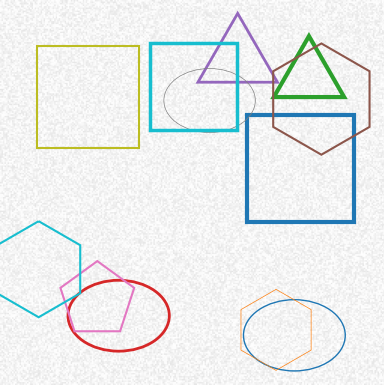[{"shape": "square", "thickness": 3, "radius": 0.69, "center": [0.781, 0.563]}, {"shape": "oval", "thickness": 1, "radius": 0.66, "center": [0.765, 0.129]}, {"shape": "hexagon", "thickness": 0.5, "radius": 0.53, "center": [0.717, 0.143]}, {"shape": "triangle", "thickness": 3, "radius": 0.53, "center": [0.802, 0.801]}, {"shape": "oval", "thickness": 2, "radius": 0.66, "center": [0.308, 0.18]}, {"shape": "triangle", "thickness": 2, "radius": 0.6, "center": [0.617, 0.846]}, {"shape": "hexagon", "thickness": 1.5, "radius": 0.72, "center": [0.835, 0.743]}, {"shape": "pentagon", "thickness": 1.5, "radius": 0.5, "center": [0.253, 0.221]}, {"shape": "oval", "thickness": 0.5, "radius": 0.59, "center": [0.544, 0.739]}, {"shape": "square", "thickness": 1.5, "radius": 0.66, "center": [0.227, 0.748]}, {"shape": "hexagon", "thickness": 1.5, "radius": 0.62, "center": [0.1, 0.301]}, {"shape": "square", "thickness": 2.5, "radius": 0.56, "center": [0.502, 0.775]}]